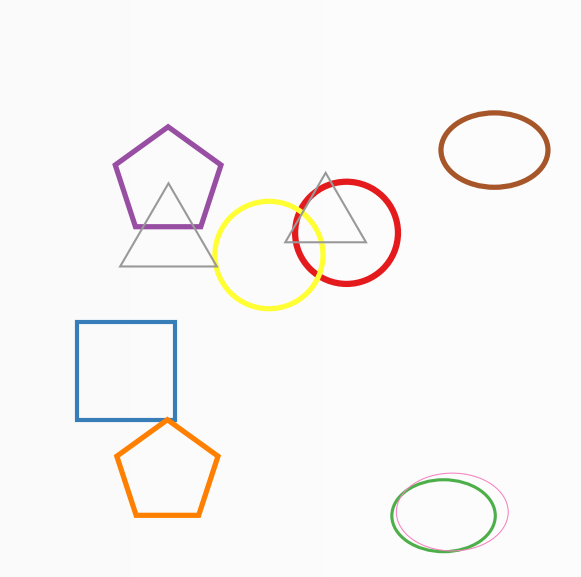[{"shape": "circle", "thickness": 3, "radius": 0.44, "center": [0.596, 0.596]}, {"shape": "square", "thickness": 2, "radius": 0.42, "center": [0.217, 0.357]}, {"shape": "oval", "thickness": 1.5, "radius": 0.44, "center": [0.763, 0.106]}, {"shape": "pentagon", "thickness": 2.5, "radius": 0.48, "center": [0.289, 0.684]}, {"shape": "pentagon", "thickness": 2.5, "radius": 0.46, "center": [0.288, 0.181]}, {"shape": "circle", "thickness": 2.5, "radius": 0.46, "center": [0.463, 0.558]}, {"shape": "oval", "thickness": 2.5, "radius": 0.46, "center": [0.851, 0.739]}, {"shape": "oval", "thickness": 0.5, "radius": 0.48, "center": [0.778, 0.113]}, {"shape": "triangle", "thickness": 1, "radius": 0.48, "center": [0.29, 0.586]}, {"shape": "triangle", "thickness": 1, "radius": 0.4, "center": [0.56, 0.62]}]